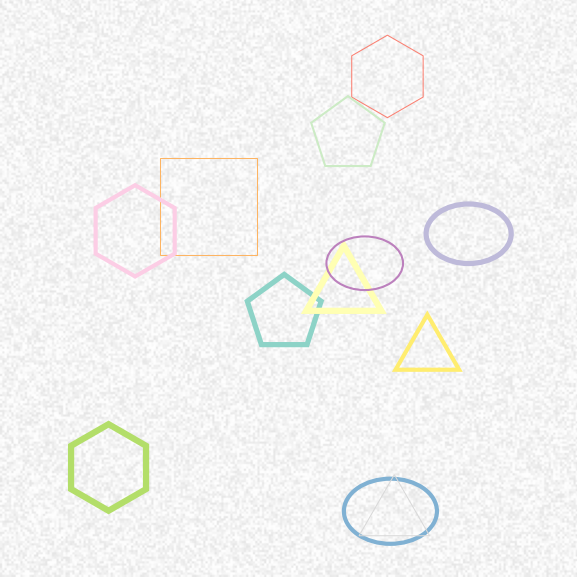[{"shape": "pentagon", "thickness": 2.5, "radius": 0.34, "center": [0.492, 0.457]}, {"shape": "triangle", "thickness": 3, "radius": 0.38, "center": [0.595, 0.498]}, {"shape": "oval", "thickness": 2.5, "radius": 0.37, "center": [0.812, 0.594]}, {"shape": "hexagon", "thickness": 0.5, "radius": 0.36, "center": [0.671, 0.867]}, {"shape": "oval", "thickness": 2, "radius": 0.4, "center": [0.676, 0.114]}, {"shape": "square", "thickness": 0.5, "radius": 0.42, "center": [0.361, 0.642]}, {"shape": "hexagon", "thickness": 3, "radius": 0.37, "center": [0.188, 0.19]}, {"shape": "hexagon", "thickness": 2, "radius": 0.4, "center": [0.234, 0.599]}, {"shape": "triangle", "thickness": 0.5, "radius": 0.35, "center": [0.683, 0.107]}, {"shape": "oval", "thickness": 1, "radius": 0.33, "center": [0.632, 0.543]}, {"shape": "pentagon", "thickness": 1, "radius": 0.33, "center": [0.603, 0.766]}, {"shape": "triangle", "thickness": 2, "radius": 0.32, "center": [0.74, 0.391]}]